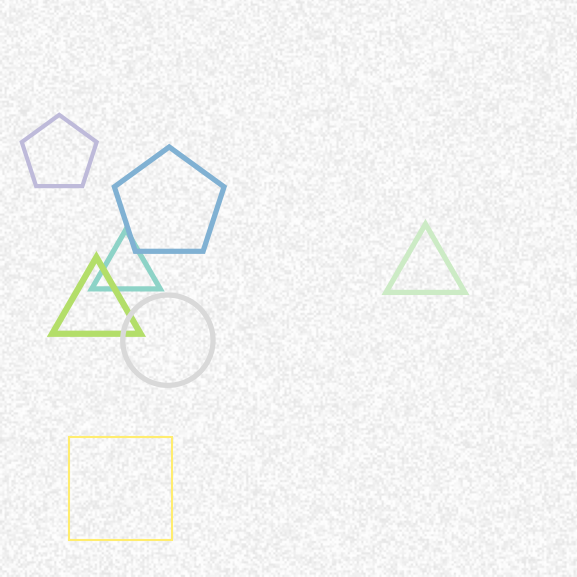[{"shape": "triangle", "thickness": 2.5, "radius": 0.34, "center": [0.218, 0.533]}, {"shape": "pentagon", "thickness": 2, "radius": 0.34, "center": [0.103, 0.732]}, {"shape": "pentagon", "thickness": 2.5, "radius": 0.5, "center": [0.293, 0.645]}, {"shape": "triangle", "thickness": 3, "radius": 0.44, "center": [0.167, 0.465]}, {"shape": "circle", "thickness": 2.5, "radius": 0.39, "center": [0.291, 0.41]}, {"shape": "triangle", "thickness": 2.5, "radius": 0.39, "center": [0.737, 0.532]}, {"shape": "square", "thickness": 1, "radius": 0.44, "center": [0.209, 0.153]}]